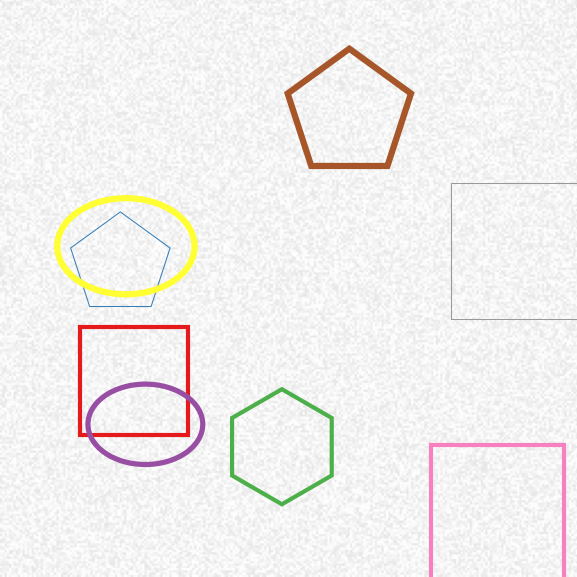[{"shape": "square", "thickness": 2, "radius": 0.46, "center": [0.232, 0.339]}, {"shape": "pentagon", "thickness": 0.5, "radius": 0.45, "center": [0.208, 0.542]}, {"shape": "hexagon", "thickness": 2, "radius": 0.5, "center": [0.488, 0.226]}, {"shape": "oval", "thickness": 2.5, "radius": 0.5, "center": [0.252, 0.264]}, {"shape": "oval", "thickness": 3, "radius": 0.59, "center": [0.218, 0.573]}, {"shape": "pentagon", "thickness": 3, "radius": 0.56, "center": [0.605, 0.803]}, {"shape": "square", "thickness": 2, "radius": 0.57, "center": [0.861, 0.113]}, {"shape": "square", "thickness": 0.5, "radius": 0.59, "center": [0.898, 0.564]}]